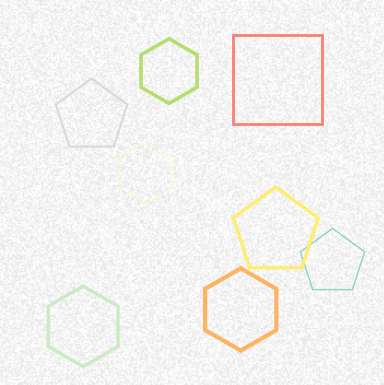[{"shape": "pentagon", "thickness": 1, "radius": 0.44, "center": [0.864, 0.319]}, {"shape": "hexagon", "thickness": 0.5, "radius": 0.4, "center": [0.379, 0.552]}, {"shape": "square", "thickness": 2, "radius": 0.58, "center": [0.721, 0.793]}, {"shape": "hexagon", "thickness": 3, "radius": 0.53, "center": [0.625, 0.196]}, {"shape": "hexagon", "thickness": 2.5, "radius": 0.42, "center": [0.439, 0.815]}, {"shape": "pentagon", "thickness": 1.5, "radius": 0.49, "center": [0.238, 0.698]}, {"shape": "hexagon", "thickness": 2.5, "radius": 0.52, "center": [0.216, 0.152]}, {"shape": "pentagon", "thickness": 2.5, "radius": 0.58, "center": [0.716, 0.398]}]